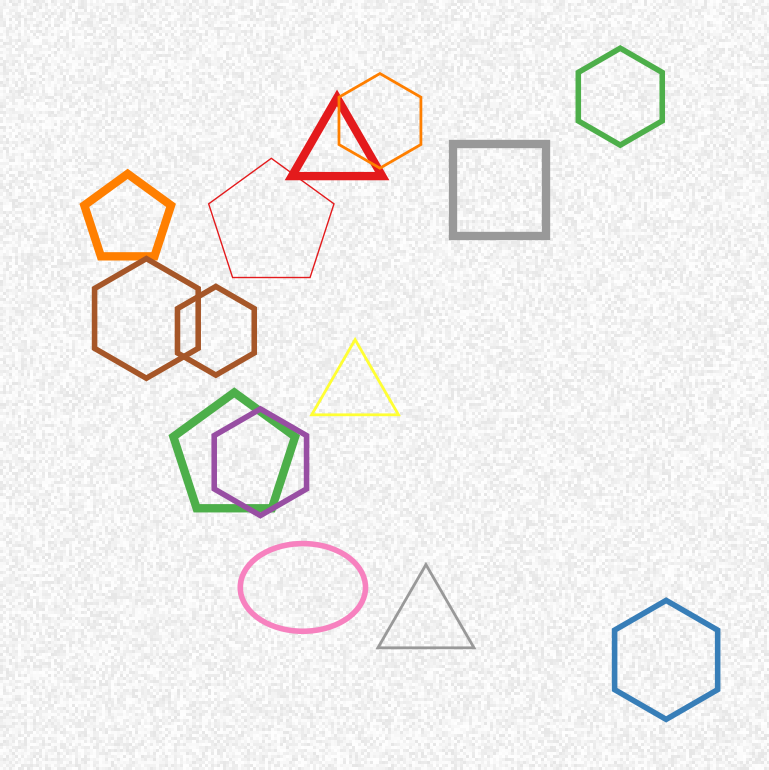[{"shape": "triangle", "thickness": 3, "radius": 0.34, "center": [0.438, 0.805]}, {"shape": "pentagon", "thickness": 0.5, "radius": 0.43, "center": [0.352, 0.709]}, {"shape": "hexagon", "thickness": 2, "radius": 0.39, "center": [0.865, 0.143]}, {"shape": "hexagon", "thickness": 2, "radius": 0.31, "center": [0.806, 0.874]}, {"shape": "pentagon", "thickness": 3, "radius": 0.42, "center": [0.304, 0.407]}, {"shape": "hexagon", "thickness": 2, "radius": 0.35, "center": [0.338, 0.4]}, {"shape": "pentagon", "thickness": 3, "radius": 0.3, "center": [0.166, 0.715]}, {"shape": "hexagon", "thickness": 1, "radius": 0.31, "center": [0.493, 0.843]}, {"shape": "triangle", "thickness": 1, "radius": 0.33, "center": [0.461, 0.494]}, {"shape": "hexagon", "thickness": 2, "radius": 0.29, "center": [0.28, 0.57]}, {"shape": "hexagon", "thickness": 2, "radius": 0.39, "center": [0.19, 0.586]}, {"shape": "oval", "thickness": 2, "radius": 0.41, "center": [0.393, 0.237]}, {"shape": "square", "thickness": 3, "radius": 0.3, "center": [0.648, 0.753]}, {"shape": "triangle", "thickness": 1, "radius": 0.36, "center": [0.553, 0.195]}]